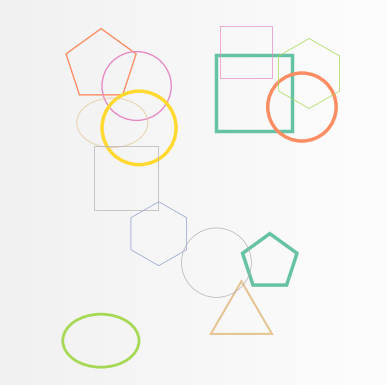[{"shape": "square", "thickness": 2.5, "radius": 0.49, "center": [0.656, 0.759]}, {"shape": "pentagon", "thickness": 2.5, "radius": 0.37, "center": [0.696, 0.319]}, {"shape": "pentagon", "thickness": 1, "radius": 0.48, "center": [0.261, 0.831]}, {"shape": "circle", "thickness": 2.5, "radius": 0.44, "center": [0.779, 0.722]}, {"shape": "hexagon", "thickness": 0.5, "radius": 0.42, "center": [0.41, 0.393]}, {"shape": "circle", "thickness": 1, "radius": 0.45, "center": [0.353, 0.777]}, {"shape": "square", "thickness": 0.5, "radius": 0.34, "center": [0.635, 0.865]}, {"shape": "oval", "thickness": 2, "radius": 0.49, "center": [0.26, 0.115]}, {"shape": "hexagon", "thickness": 0.5, "radius": 0.45, "center": [0.798, 0.809]}, {"shape": "circle", "thickness": 2.5, "radius": 0.48, "center": [0.359, 0.668]}, {"shape": "oval", "thickness": 0.5, "radius": 0.46, "center": [0.29, 0.681]}, {"shape": "triangle", "thickness": 1.5, "radius": 0.46, "center": [0.623, 0.178]}, {"shape": "circle", "thickness": 0.5, "radius": 0.45, "center": [0.559, 0.318]}, {"shape": "square", "thickness": 0.5, "radius": 0.42, "center": [0.325, 0.539]}]